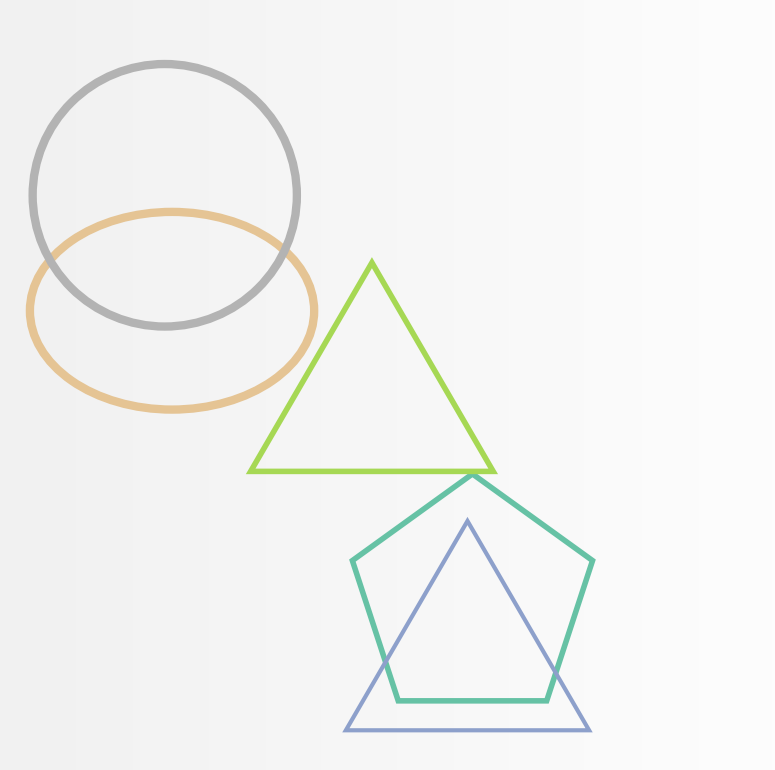[{"shape": "pentagon", "thickness": 2, "radius": 0.81, "center": [0.61, 0.222]}, {"shape": "triangle", "thickness": 1.5, "radius": 0.91, "center": [0.603, 0.142]}, {"shape": "triangle", "thickness": 2, "radius": 0.9, "center": [0.48, 0.478]}, {"shape": "oval", "thickness": 3, "radius": 0.92, "center": [0.222, 0.596]}, {"shape": "circle", "thickness": 3, "radius": 0.85, "center": [0.213, 0.746]}]